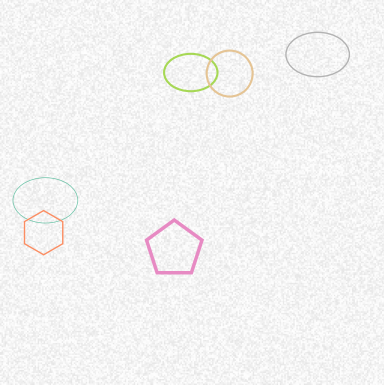[{"shape": "oval", "thickness": 0.5, "radius": 0.42, "center": [0.118, 0.48]}, {"shape": "hexagon", "thickness": 1, "radius": 0.29, "center": [0.113, 0.396]}, {"shape": "pentagon", "thickness": 2.5, "radius": 0.38, "center": [0.453, 0.353]}, {"shape": "oval", "thickness": 1.5, "radius": 0.35, "center": [0.496, 0.812]}, {"shape": "circle", "thickness": 1.5, "radius": 0.3, "center": [0.596, 0.809]}, {"shape": "oval", "thickness": 1, "radius": 0.41, "center": [0.825, 0.858]}]